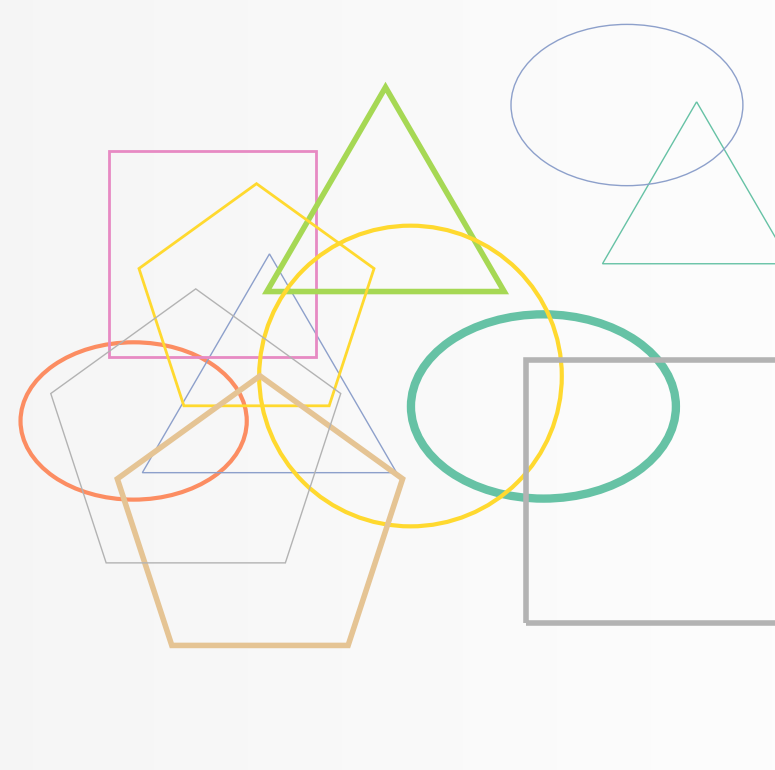[{"shape": "triangle", "thickness": 0.5, "radius": 0.7, "center": [0.899, 0.728]}, {"shape": "oval", "thickness": 3, "radius": 0.85, "center": [0.701, 0.472]}, {"shape": "oval", "thickness": 1.5, "radius": 0.73, "center": [0.172, 0.453]}, {"shape": "triangle", "thickness": 0.5, "radius": 0.95, "center": [0.348, 0.481]}, {"shape": "oval", "thickness": 0.5, "radius": 0.75, "center": [0.809, 0.864]}, {"shape": "square", "thickness": 1, "radius": 0.67, "center": [0.274, 0.67]}, {"shape": "triangle", "thickness": 2, "radius": 0.88, "center": [0.497, 0.71]}, {"shape": "pentagon", "thickness": 1, "radius": 0.8, "center": [0.331, 0.602]}, {"shape": "circle", "thickness": 1.5, "radius": 0.98, "center": [0.53, 0.512]}, {"shape": "pentagon", "thickness": 2, "radius": 0.97, "center": [0.335, 0.318]}, {"shape": "pentagon", "thickness": 0.5, "radius": 0.98, "center": [0.253, 0.428]}, {"shape": "square", "thickness": 2, "radius": 0.85, "center": [0.85, 0.362]}]